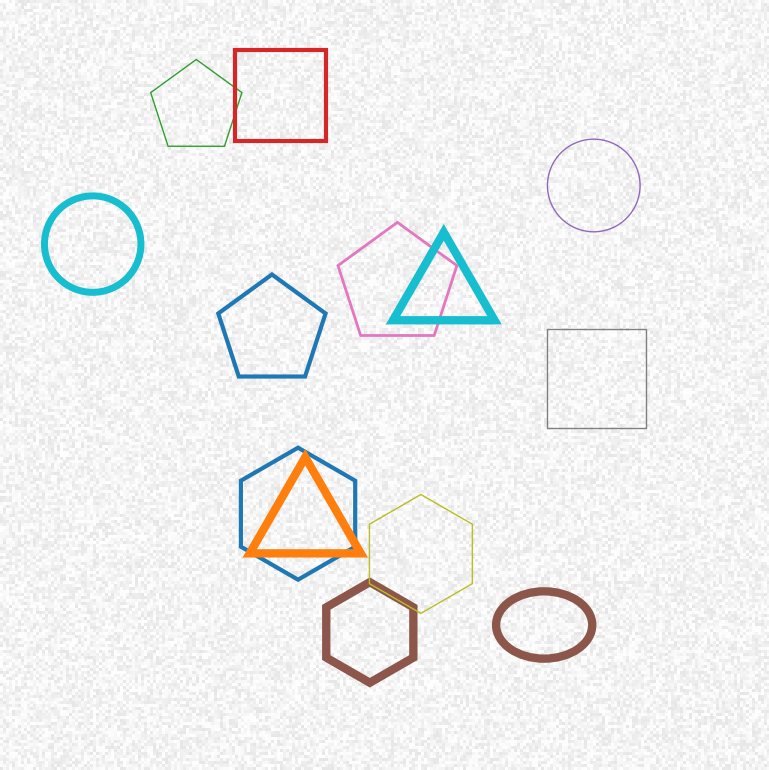[{"shape": "pentagon", "thickness": 1.5, "radius": 0.37, "center": [0.353, 0.57]}, {"shape": "hexagon", "thickness": 1.5, "radius": 0.43, "center": [0.387, 0.333]}, {"shape": "triangle", "thickness": 3, "radius": 0.42, "center": [0.396, 0.323]}, {"shape": "pentagon", "thickness": 0.5, "radius": 0.31, "center": [0.255, 0.86]}, {"shape": "square", "thickness": 1.5, "radius": 0.29, "center": [0.364, 0.876]}, {"shape": "circle", "thickness": 0.5, "radius": 0.3, "center": [0.771, 0.759]}, {"shape": "oval", "thickness": 3, "radius": 0.31, "center": [0.707, 0.188]}, {"shape": "hexagon", "thickness": 3, "radius": 0.33, "center": [0.48, 0.179]}, {"shape": "pentagon", "thickness": 1, "radius": 0.41, "center": [0.516, 0.63]}, {"shape": "square", "thickness": 0.5, "radius": 0.32, "center": [0.775, 0.509]}, {"shape": "hexagon", "thickness": 0.5, "radius": 0.39, "center": [0.547, 0.281]}, {"shape": "triangle", "thickness": 3, "radius": 0.38, "center": [0.576, 0.622]}, {"shape": "circle", "thickness": 2.5, "radius": 0.31, "center": [0.12, 0.683]}]